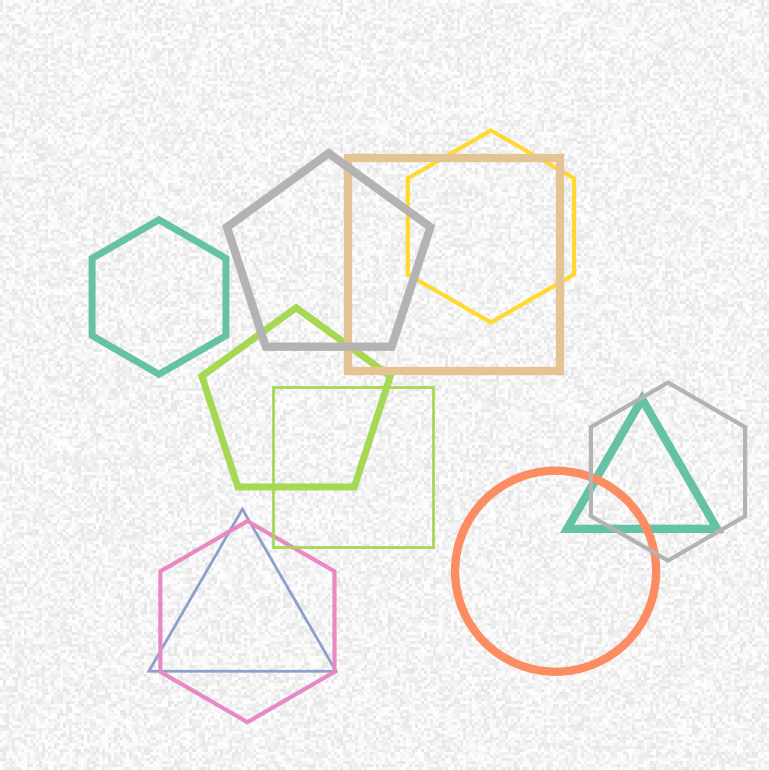[{"shape": "hexagon", "thickness": 2.5, "radius": 0.5, "center": [0.207, 0.614]}, {"shape": "triangle", "thickness": 3, "radius": 0.56, "center": [0.834, 0.369]}, {"shape": "circle", "thickness": 3, "radius": 0.65, "center": [0.722, 0.258]}, {"shape": "triangle", "thickness": 1, "radius": 0.7, "center": [0.315, 0.198]}, {"shape": "hexagon", "thickness": 1.5, "radius": 0.65, "center": [0.321, 0.193]}, {"shape": "pentagon", "thickness": 2.5, "radius": 0.64, "center": [0.385, 0.472]}, {"shape": "square", "thickness": 1, "radius": 0.52, "center": [0.458, 0.394]}, {"shape": "hexagon", "thickness": 1.5, "radius": 0.62, "center": [0.638, 0.706]}, {"shape": "square", "thickness": 3, "radius": 0.69, "center": [0.59, 0.656]}, {"shape": "hexagon", "thickness": 1.5, "radius": 0.58, "center": [0.868, 0.388]}, {"shape": "pentagon", "thickness": 3, "radius": 0.69, "center": [0.427, 0.662]}]